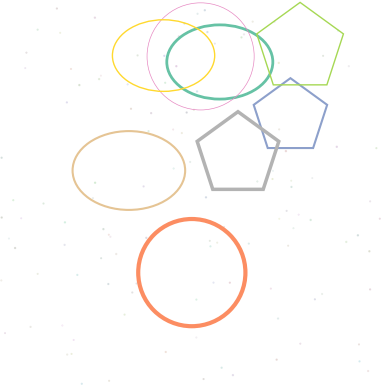[{"shape": "oval", "thickness": 2, "radius": 0.69, "center": [0.571, 0.839]}, {"shape": "circle", "thickness": 3, "radius": 0.7, "center": [0.498, 0.292]}, {"shape": "pentagon", "thickness": 1.5, "radius": 0.5, "center": [0.754, 0.697]}, {"shape": "circle", "thickness": 0.5, "radius": 0.7, "center": [0.521, 0.854]}, {"shape": "pentagon", "thickness": 1, "radius": 0.59, "center": [0.779, 0.875]}, {"shape": "oval", "thickness": 1, "radius": 0.66, "center": [0.425, 0.856]}, {"shape": "oval", "thickness": 1.5, "radius": 0.73, "center": [0.335, 0.557]}, {"shape": "pentagon", "thickness": 2.5, "radius": 0.56, "center": [0.618, 0.598]}]